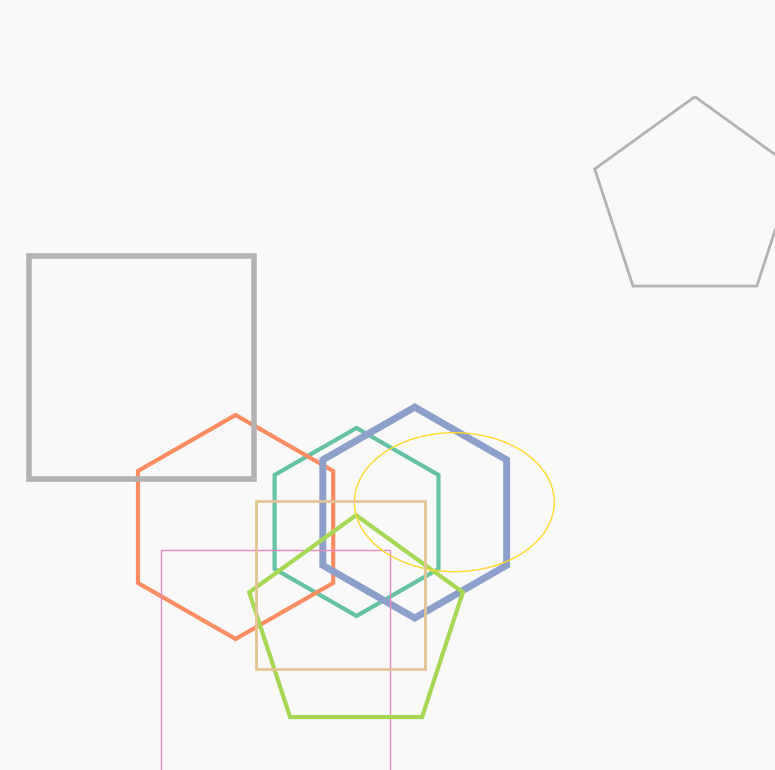[{"shape": "hexagon", "thickness": 1.5, "radius": 0.61, "center": [0.46, 0.322]}, {"shape": "hexagon", "thickness": 1.5, "radius": 0.73, "center": [0.304, 0.316]}, {"shape": "hexagon", "thickness": 2.5, "radius": 0.68, "center": [0.535, 0.334]}, {"shape": "square", "thickness": 0.5, "radius": 0.74, "center": [0.355, 0.138]}, {"shape": "pentagon", "thickness": 1.5, "radius": 0.72, "center": [0.459, 0.186]}, {"shape": "oval", "thickness": 0.5, "radius": 0.64, "center": [0.586, 0.348]}, {"shape": "square", "thickness": 1, "radius": 0.54, "center": [0.44, 0.24]}, {"shape": "square", "thickness": 2, "radius": 0.73, "center": [0.182, 0.523]}, {"shape": "pentagon", "thickness": 1, "radius": 0.68, "center": [0.897, 0.739]}]